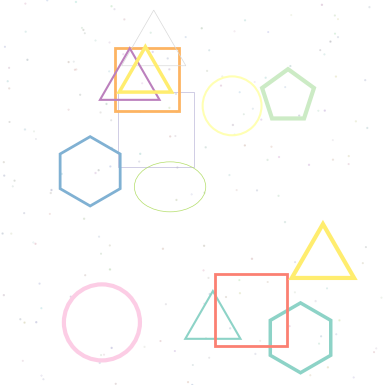[{"shape": "hexagon", "thickness": 2.5, "radius": 0.45, "center": [0.781, 0.123]}, {"shape": "triangle", "thickness": 1.5, "radius": 0.41, "center": [0.553, 0.161]}, {"shape": "circle", "thickness": 1.5, "radius": 0.38, "center": [0.603, 0.725]}, {"shape": "square", "thickness": 0.5, "radius": 0.49, "center": [0.405, 0.664]}, {"shape": "square", "thickness": 2, "radius": 0.47, "center": [0.652, 0.196]}, {"shape": "hexagon", "thickness": 2, "radius": 0.45, "center": [0.234, 0.555]}, {"shape": "square", "thickness": 2, "radius": 0.42, "center": [0.381, 0.794]}, {"shape": "oval", "thickness": 0.5, "radius": 0.46, "center": [0.442, 0.515]}, {"shape": "circle", "thickness": 3, "radius": 0.49, "center": [0.265, 0.163]}, {"shape": "triangle", "thickness": 0.5, "radius": 0.48, "center": [0.399, 0.877]}, {"shape": "triangle", "thickness": 1.5, "radius": 0.45, "center": [0.337, 0.785]}, {"shape": "pentagon", "thickness": 3, "radius": 0.35, "center": [0.748, 0.75]}, {"shape": "triangle", "thickness": 3, "radius": 0.47, "center": [0.839, 0.325]}, {"shape": "triangle", "thickness": 2.5, "radius": 0.39, "center": [0.378, 0.8]}]